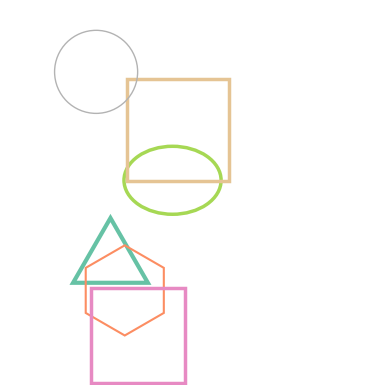[{"shape": "triangle", "thickness": 3, "radius": 0.56, "center": [0.287, 0.322]}, {"shape": "hexagon", "thickness": 1.5, "radius": 0.59, "center": [0.324, 0.246]}, {"shape": "square", "thickness": 2.5, "radius": 0.61, "center": [0.358, 0.129]}, {"shape": "oval", "thickness": 2.5, "radius": 0.63, "center": [0.448, 0.532]}, {"shape": "square", "thickness": 2.5, "radius": 0.66, "center": [0.462, 0.664]}, {"shape": "circle", "thickness": 1, "radius": 0.54, "center": [0.25, 0.813]}]